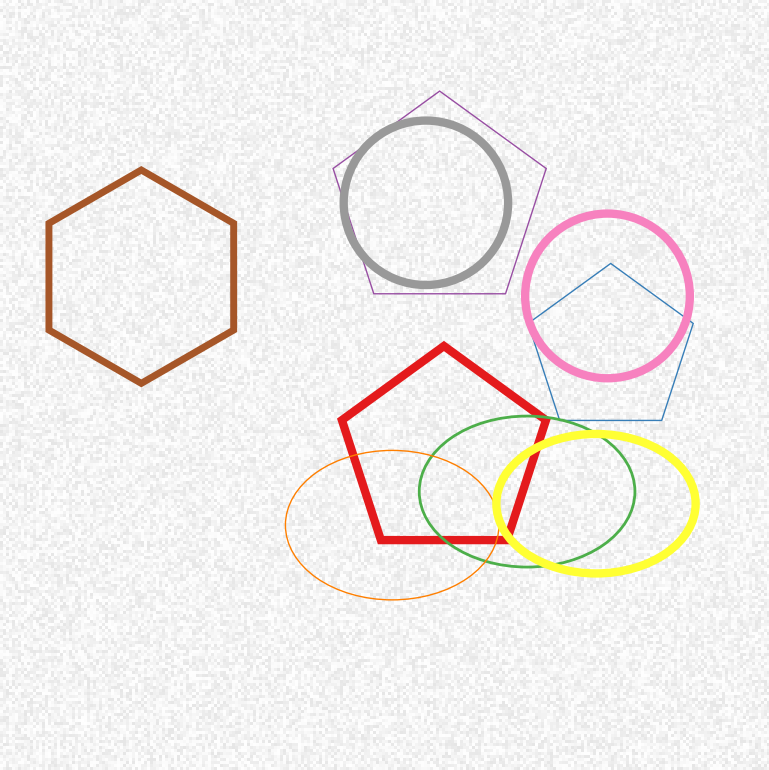[{"shape": "pentagon", "thickness": 3, "radius": 0.7, "center": [0.577, 0.411]}, {"shape": "pentagon", "thickness": 0.5, "radius": 0.56, "center": [0.793, 0.545]}, {"shape": "oval", "thickness": 1, "radius": 0.7, "center": [0.685, 0.362]}, {"shape": "pentagon", "thickness": 0.5, "radius": 0.73, "center": [0.571, 0.736]}, {"shape": "oval", "thickness": 0.5, "radius": 0.69, "center": [0.509, 0.318]}, {"shape": "oval", "thickness": 3, "radius": 0.65, "center": [0.774, 0.346]}, {"shape": "hexagon", "thickness": 2.5, "radius": 0.69, "center": [0.184, 0.641]}, {"shape": "circle", "thickness": 3, "radius": 0.53, "center": [0.789, 0.616]}, {"shape": "circle", "thickness": 3, "radius": 0.53, "center": [0.553, 0.737]}]